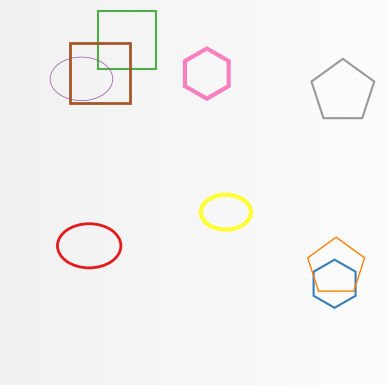[{"shape": "oval", "thickness": 2, "radius": 0.41, "center": [0.23, 0.362]}, {"shape": "hexagon", "thickness": 1.5, "radius": 0.31, "center": [0.863, 0.263]}, {"shape": "square", "thickness": 1.5, "radius": 0.37, "center": [0.328, 0.896]}, {"shape": "oval", "thickness": 0.5, "radius": 0.4, "center": [0.21, 0.795]}, {"shape": "pentagon", "thickness": 1, "radius": 0.39, "center": [0.867, 0.306]}, {"shape": "oval", "thickness": 3, "radius": 0.32, "center": [0.583, 0.449]}, {"shape": "square", "thickness": 2, "radius": 0.39, "center": [0.259, 0.81]}, {"shape": "hexagon", "thickness": 3, "radius": 0.33, "center": [0.534, 0.809]}, {"shape": "pentagon", "thickness": 1.5, "radius": 0.43, "center": [0.885, 0.762]}]